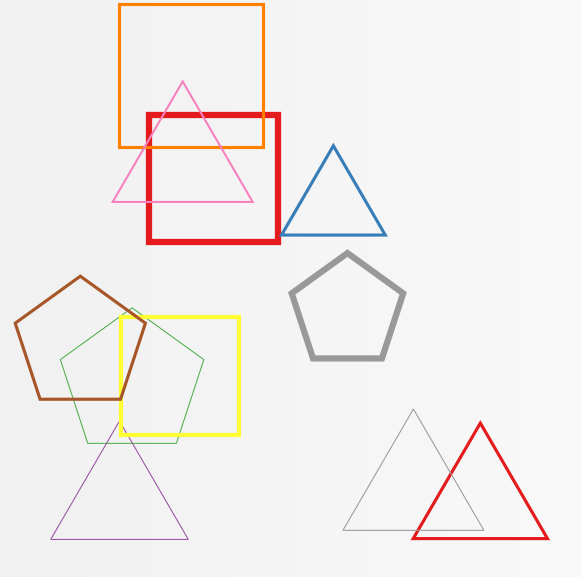[{"shape": "square", "thickness": 3, "radius": 0.55, "center": [0.368, 0.69]}, {"shape": "triangle", "thickness": 1.5, "radius": 0.67, "center": [0.826, 0.133]}, {"shape": "triangle", "thickness": 1.5, "radius": 0.52, "center": [0.574, 0.644]}, {"shape": "pentagon", "thickness": 0.5, "radius": 0.65, "center": [0.227, 0.336]}, {"shape": "triangle", "thickness": 0.5, "radius": 0.68, "center": [0.206, 0.133]}, {"shape": "square", "thickness": 1.5, "radius": 0.62, "center": [0.329, 0.868]}, {"shape": "square", "thickness": 2, "radius": 0.51, "center": [0.31, 0.348]}, {"shape": "pentagon", "thickness": 1.5, "radius": 0.59, "center": [0.138, 0.403]}, {"shape": "triangle", "thickness": 1, "radius": 0.7, "center": [0.314, 0.719]}, {"shape": "triangle", "thickness": 0.5, "radius": 0.7, "center": [0.711, 0.151]}, {"shape": "pentagon", "thickness": 3, "radius": 0.5, "center": [0.598, 0.46]}]